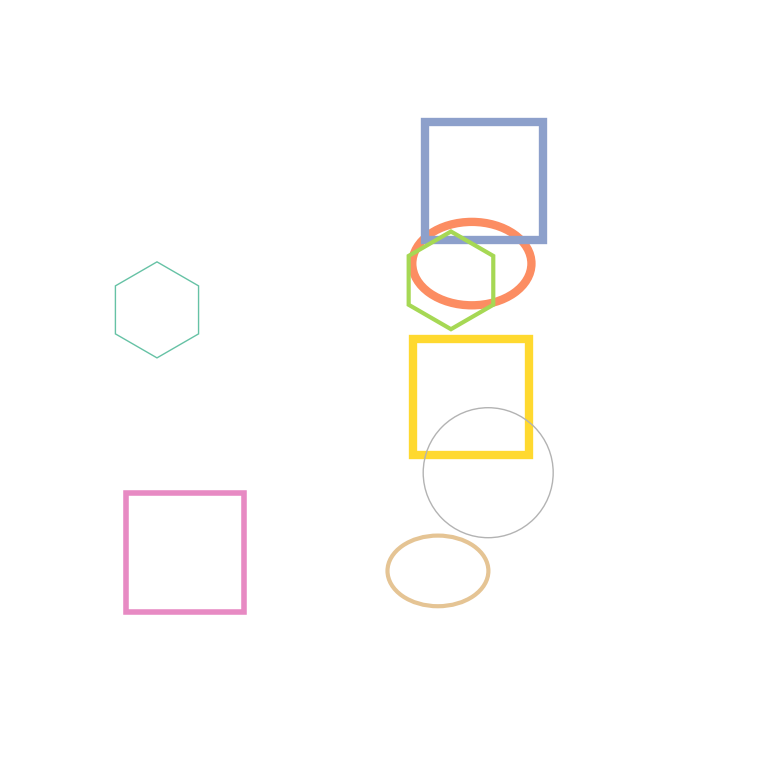[{"shape": "hexagon", "thickness": 0.5, "radius": 0.31, "center": [0.204, 0.598]}, {"shape": "oval", "thickness": 3, "radius": 0.39, "center": [0.613, 0.658]}, {"shape": "square", "thickness": 3, "radius": 0.38, "center": [0.629, 0.765]}, {"shape": "square", "thickness": 2, "radius": 0.38, "center": [0.24, 0.283]}, {"shape": "hexagon", "thickness": 1.5, "radius": 0.32, "center": [0.586, 0.636]}, {"shape": "square", "thickness": 3, "radius": 0.38, "center": [0.612, 0.484]}, {"shape": "oval", "thickness": 1.5, "radius": 0.33, "center": [0.569, 0.259]}, {"shape": "circle", "thickness": 0.5, "radius": 0.42, "center": [0.634, 0.386]}]